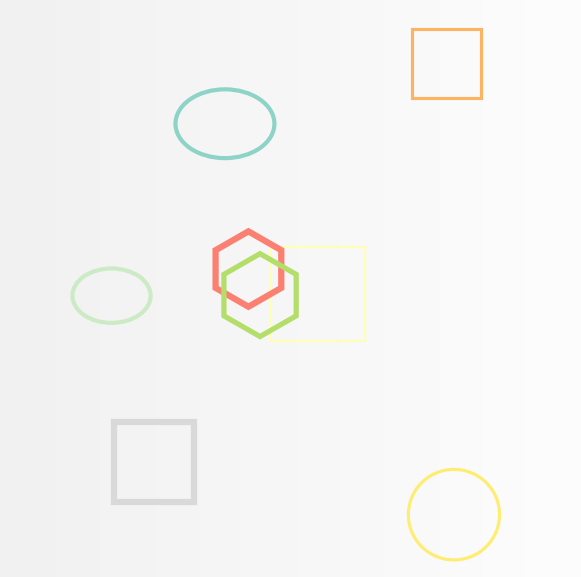[{"shape": "oval", "thickness": 2, "radius": 0.43, "center": [0.387, 0.785]}, {"shape": "square", "thickness": 1, "radius": 0.41, "center": [0.547, 0.49]}, {"shape": "hexagon", "thickness": 3, "radius": 0.33, "center": [0.427, 0.533]}, {"shape": "square", "thickness": 1.5, "radius": 0.3, "center": [0.769, 0.889]}, {"shape": "hexagon", "thickness": 2.5, "radius": 0.36, "center": [0.447, 0.488]}, {"shape": "square", "thickness": 3, "radius": 0.34, "center": [0.265, 0.199]}, {"shape": "oval", "thickness": 2, "radius": 0.34, "center": [0.192, 0.487]}, {"shape": "circle", "thickness": 1.5, "radius": 0.39, "center": [0.781, 0.108]}]